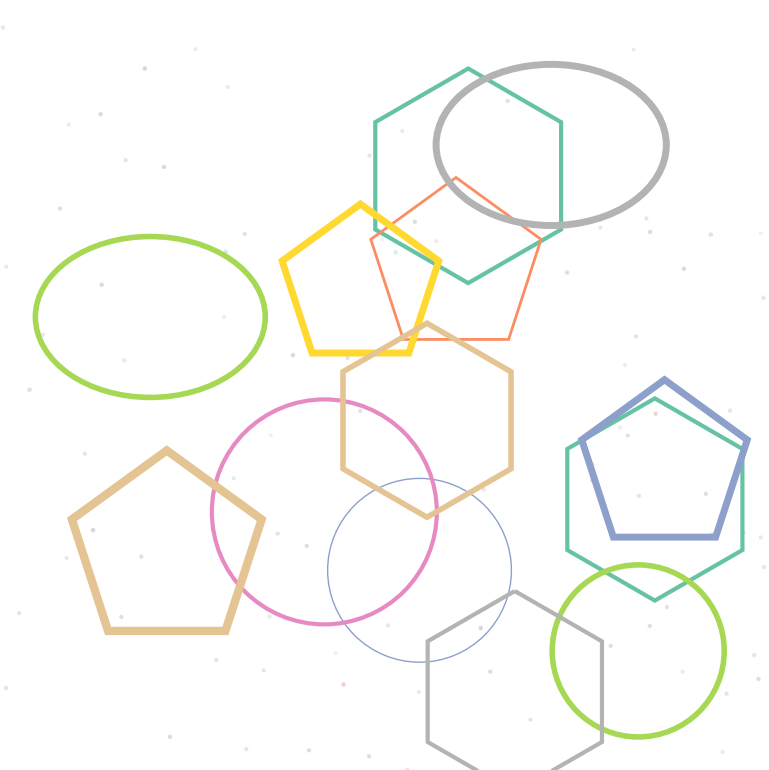[{"shape": "hexagon", "thickness": 1.5, "radius": 0.7, "center": [0.608, 0.772]}, {"shape": "hexagon", "thickness": 1.5, "radius": 0.66, "center": [0.85, 0.351]}, {"shape": "pentagon", "thickness": 1, "radius": 0.58, "center": [0.592, 0.653]}, {"shape": "circle", "thickness": 0.5, "radius": 0.6, "center": [0.545, 0.259]}, {"shape": "pentagon", "thickness": 2.5, "radius": 0.56, "center": [0.863, 0.394]}, {"shape": "circle", "thickness": 1.5, "radius": 0.73, "center": [0.421, 0.335]}, {"shape": "oval", "thickness": 2, "radius": 0.75, "center": [0.195, 0.588]}, {"shape": "circle", "thickness": 2, "radius": 0.56, "center": [0.829, 0.155]}, {"shape": "pentagon", "thickness": 2.5, "radius": 0.53, "center": [0.468, 0.628]}, {"shape": "hexagon", "thickness": 2, "radius": 0.63, "center": [0.555, 0.454]}, {"shape": "pentagon", "thickness": 3, "radius": 0.65, "center": [0.217, 0.285]}, {"shape": "hexagon", "thickness": 1.5, "radius": 0.65, "center": [0.669, 0.102]}, {"shape": "oval", "thickness": 2.5, "radius": 0.75, "center": [0.716, 0.812]}]